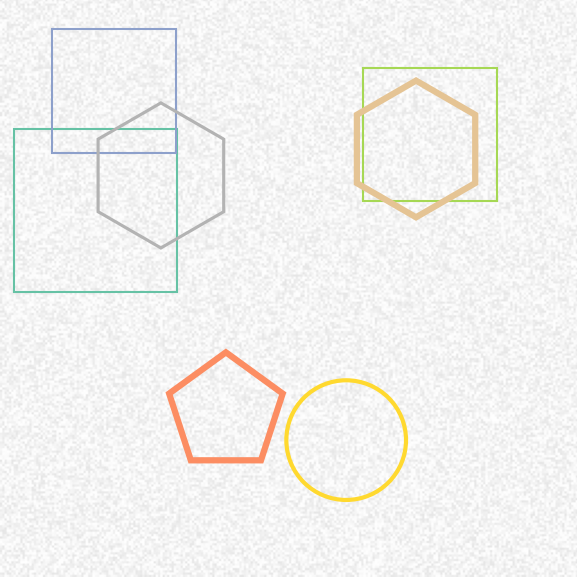[{"shape": "square", "thickness": 1, "radius": 0.7, "center": [0.165, 0.635]}, {"shape": "pentagon", "thickness": 3, "radius": 0.52, "center": [0.391, 0.286]}, {"shape": "square", "thickness": 1, "radius": 0.53, "center": [0.198, 0.842]}, {"shape": "square", "thickness": 1, "radius": 0.58, "center": [0.745, 0.766]}, {"shape": "circle", "thickness": 2, "radius": 0.52, "center": [0.599, 0.237]}, {"shape": "hexagon", "thickness": 3, "radius": 0.59, "center": [0.72, 0.741]}, {"shape": "hexagon", "thickness": 1.5, "radius": 0.63, "center": [0.279, 0.695]}]